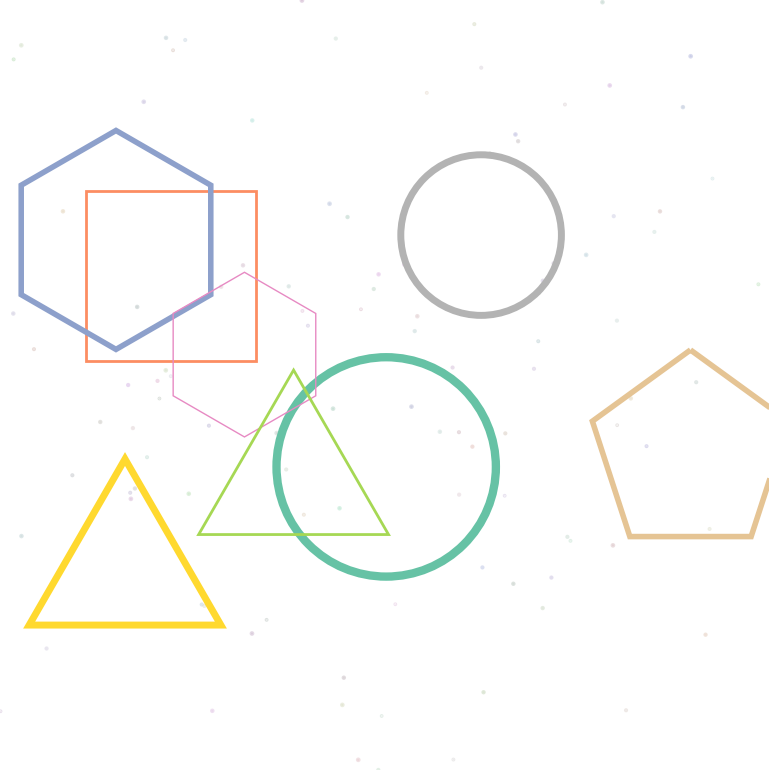[{"shape": "circle", "thickness": 3, "radius": 0.71, "center": [0.502, 0.394]}, {"shape": "square", "thickness": 1, "radius": 0.55, "center": [0.222, 0.641]}, {"shape": "hexagon", "thickness": 2, "radius": 0.71, "center": [0.151, 0.688]}, {"shape": "hexagon", "thickness": 0.5, "radius": 0.53, "center": [0.317, 0.539]}, {"shape": "triangle", "thickness": 1, "radius": 0.71, "center": [0.381, 0.377]}, {"shape": "triangle", "thickness": 2.5, "radius": 0.72, "center": [0.162, 0.26]}, {"shape": "pentagon", "thickness": 2, "radius": 0.67, "center": [0.897, 0.412]}, {"shape": "circle", "thickness": 2.5, "radius": 0.52, "center": [0.625, 0.695]}]